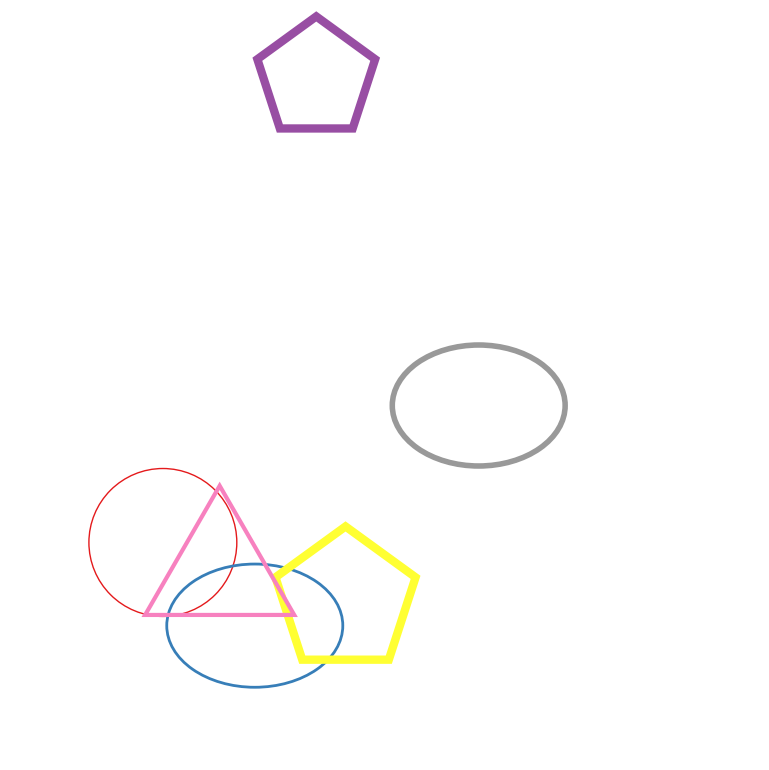[{"shape": "circle", "thickness": 0.5, "radius": 0.48, "center": [0.212, 0.296]}, {"shape": "oval", "thickness": 1, "radius": 0.57, "center": [0.331, 0.187]}, {"shape": "pentagon", "thickness": 3, "radius": 0.4, "center": [0.411, 0.898]}, {"shape": "pentagon", "thickness": 3, "radius": 0.48, "center": [0.449, 0.221]}, {"shape": "triangle", "thickness": 1.5, "radius": 0.56, "center": [0.285, 0.257]}, {"shape": "oval", "thickness": 2, "radius": 0.56, "center": [0.622, 0.473]}]